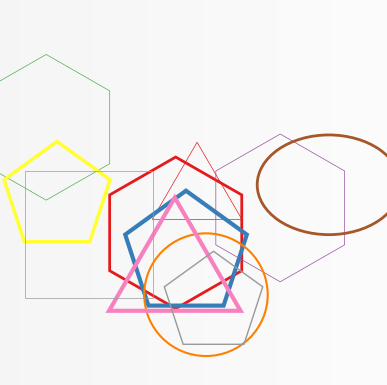[{"shape": "hexagon", "thickness": 2, "radius": 0.98, "center": [0.453, 0.395]}, {"shape": "triangle", "thickness": 0.5, "radius": 0.67, "center": [0.509, 0.497]}, {"shape": "pentagon", "thickness": 3, "radius": 0.82, "center": [0.48, 0.34]}, {"shape": "hexagon", "thickness": 0.5, "radius": 0.95, "center": [0.119, 0.669]}, {"shape": "hexagon", "thickness": 0.5, "radius": 0.96, "center": [0.723, 0.46]}, {"shape": "circle", "thickness": 1.5, "radius": 0.8, "center": [0.532, 0.235]}, {"shape": "pentagon", "thickness": 2.5, "radius": 0.72, "center": [0.147, 0.489]}, {"shape": "oval", "thickness": 2, "radius": 0.92, "center": [0.849, 0.52]}, {"shape": "triangle", "thickness": 3, "radius": 0.98, "center": [0.451, 0.291]}, {"shape": "pentagon", "thickness": 1, "radius": 0.67, "center": [0.551, 0.214]}, {"shape": "square", "thickness": 0.5, "radius": 0.83, "center": [0.229, 0.39]}]